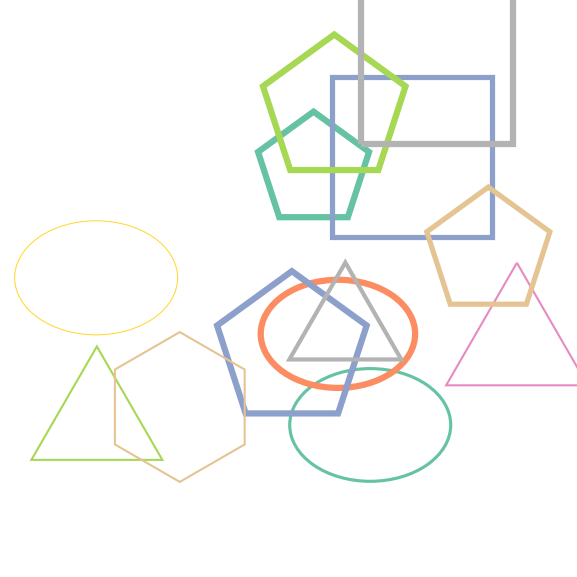[{"shape": "oval", "thickness": 1.5, "radius": 0.7, "center": [0.641, 0.263]}, {"shape": "pentagon", "thickness": 3, "radius": 0.51, "center": [0.543, 0.705]}, {"shape": "oval", "thickness": 3, "radius": 0.67, "center": [0.585, 0.421]}, {"shape": "square", "thickness": 2.5, "radius": 0.69, "center": [0.714, 0.728]}, {"shape": "pentagon", "thickness": 3, "radius": 0.68, "center": [0.505, 0.393]}, {"shape": "triangle", "thickness": 1, "radius": 0.71, "center": [0.895, 0.403]}, {"shape": "triangle", "thickness": 1, "radius": 0.65, "center": [0.168, 0.268]}, {"shape": "pentagon", "thickness": 3, "radius": 0.65, "center": [0.579, 0.81]}, {"shape": "oval", "thickness": 0.5, "radius": 0.71, "center": [0.166, 0.518]}, {"shape": "pentagon", "thickness": 2.5, "radius": 0.56, "center": [0.846, 0.563]}, {"shape": "hexagon", "thickness": 1, "radius": 0.65, "center": [0.311, 0.294]}, {"shape": "square", "thickness": 3, "radius": 0.65, "center": [0.757, 0.88]}, {"shape": "triangle", "thickness": 2, "radius": 0.56, "center": [0.598, 0.433]}]